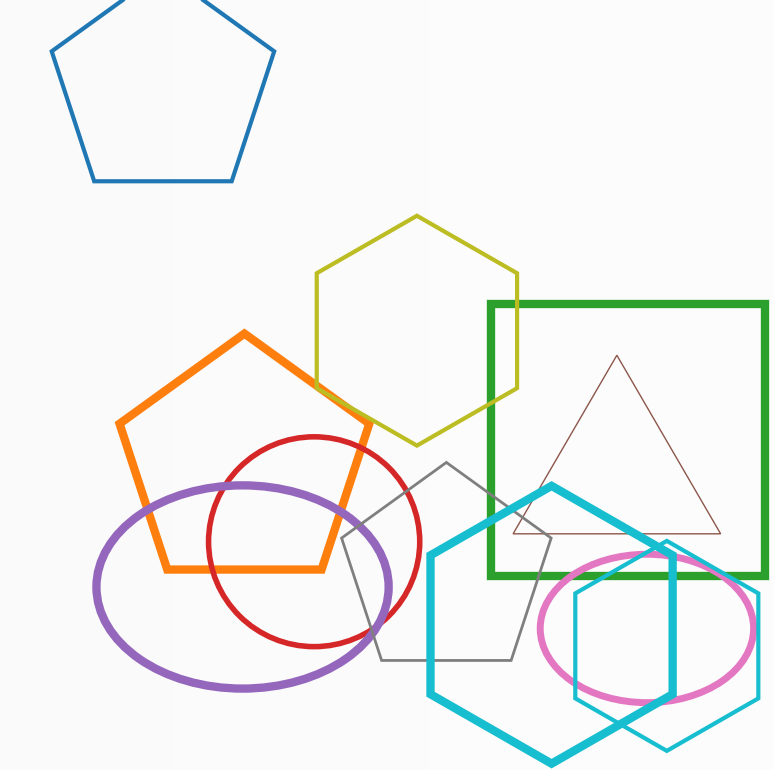[{"shape": "pentagon", "thickness": 1.5, "radius": 0.75, "center": [0.21, 0.887]}, {"shape": "pentagon", "thickness": 3, "radius": 0.85, "center": [0.315, 0.397]}, {"shape": "square", "thickness": 3, "radius": 0.88, "center": [0.81, 0.428]}, {"shape": "circle", "thickness": 2, "radius": 0.68, "center": [0.405, 0.296]}, {"shape": "oval", "thickness": 3, "radius": 0.94, "center": [0.313, 0.238]}, {"shape": "triangle", "thickness": 0.5, "radius": 0.77, "center": [0.796, 0.384]}, {"shape": "oval", "thickness": 2.5, "radius": 0.69, "center": [0.835, 0.184]}, {"shape": "pentagon", "thickness": 1, "radius": 0.71, "center": [0.576, 0.257]}, {"shape": "hexagon", "thickness": 1.5, "radius": 0.75, "center": [0.538, 0.571]}, {"shape": "hexagon", "thickness": 3, "radius": 0.9, "center": [0.712, 0.189]}, {"shape": "hexagon", "thickness": 1.5, "radius": 0.68, "center": [0.86, 0.161]}]